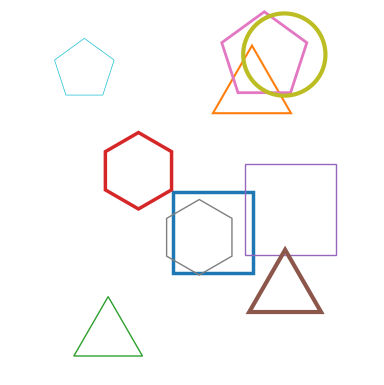[{"shape": "square", "thickness": 2.5, "radius": 0.53, "center": [0.553, 0.396]}, {"shape": "triangle", "thickness": 1.5, "radius": 0.59, "center": [0.654, 0.764]}, {"shape": "triangle", "thickness": 1, "radius": 0.51, "center": [0.281, 0.127]}, {"shape": "hexagon", "thickness": 2.5, "radius": 0.5, "center": [0.36, 0.556]}, {"shape": "square", "thickness": 1, "radius": 0.59, "center": [0.755, 0.456]}, {"shape": "triangle", "thickness": 3, "radius": 0.54, "center": [0.741, 0.243]}, {"shape": "pentagon", "thickness": 2, "radius": 0.58, "center": [0.686, 0.853]}, {"shape": "hexagon", "thickness": 1, "radius": 0.49, "center": [0.518, 0.384]}, {"shape": "circle", "thickness": 3, "radius": 0.53, "center": [0.738, 0.858]}, {"shape": "pentagon", "thickness": 0.5, "radius": 0.41, "center": [0.219, 0.819]}]